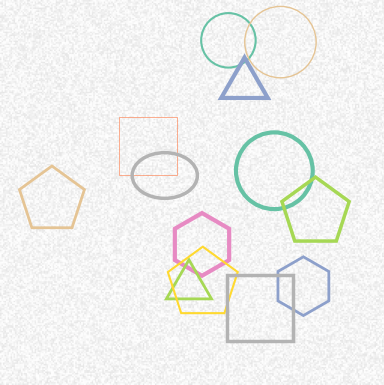[{"shape": "circle", "thickness": 3, "radius": 0.5, "center": [0.713, 0.556]}, {"shape": "circle", "thickness": 1.5, "radius": 0.35, "center": [0.593, 0.895]}, {"shape": "square", "thickness": 0.5, "radius": 0.38, "center": [0.383, 0.621]}, {"shape": "hexagon", "thickness": 2, "radius": 0.38, "center": [0.788, 0.257]}, {"shape": "triangle", "thickness": 3, "radius": 0.35, "center": [0.635, 0.781]}, {"shape": "hexagon", "thickness": 3, "radius": 0.41, "center": [0.525, 0.365]}, {"shape": "triangle", "thickness": 2, "radius": 0.34, "center": [0.491, 0.258]}, {"shape": "pentagon", "thickness": 2.5, "radius": 0.46, "center": [0.82, 0.448]}, {"shape": "pentagon", "thickness": 1.5, "radius": 0.48, "center": [0.527, 0.264]}, {"shape": "pentagon", "thickness": 2, "radius": 0.44, "center": [0.135, 0.48]}, {"shape": "circle", "thickness": 1, "radius": 0.46, "center": [0.728, 0.891]}, {"shape": "oval", "thickness": 2.5, "radius": 0.42, "center": [0.428, 0.544]}, {"shape": "square", "thickness": 2.5, "radius": 0.43, "center": [0.676, 0.2]}]